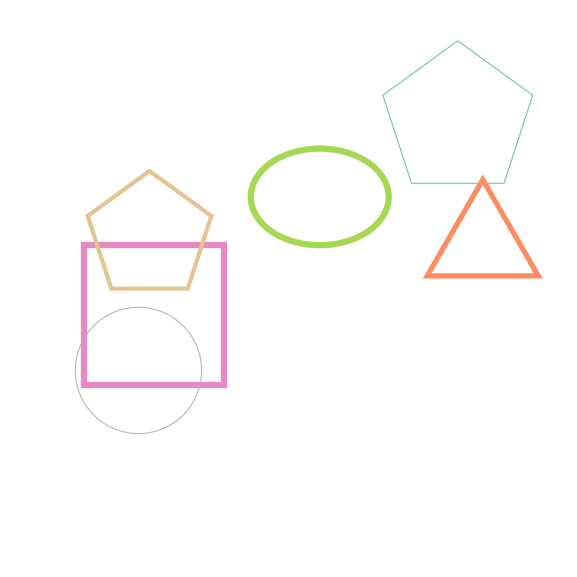[{"shape": "pentagon", "thickness": 0.5, "radius": 0.68, "center": [0.793, 0.792]}, {"shape": "triangle", "thickness": 2.5, "radius": 0.56, "center": [0.836, 0.577]}, {"shape": "square", "thickness": 3, "radius": 0.61, "center": [0.267, 0.453]}, {"shape": "oval", "thickness": 3, "radius": 0.6, "center": [0.554, 0.658]}, {"shape": "pentagon", "thickness": 2, "radius": 0.56, "center": [0.259, 0.59]}, {"shape": "circle", "thickness": 0.5, "radius": 0.55, "center": [0.24, 0.358]}]